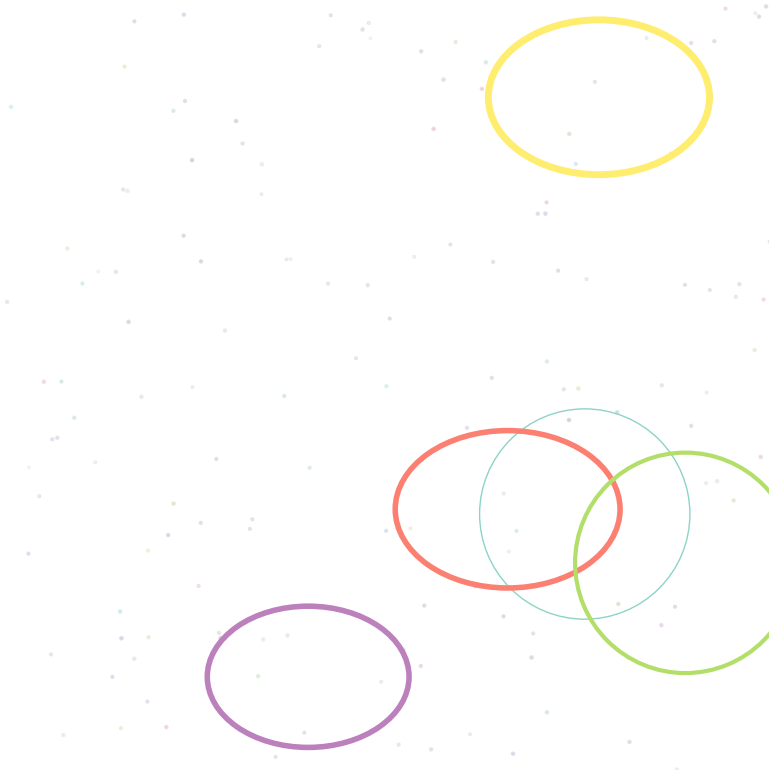[{"shape": "circle", "thickness": 0.5, "radius": 0.68, "center": [0.759, 0.332]}, {"shape": "oval", "thickness": 2, "radius": 0.73, "center": [0.659, 0.339]}, {"shape": "circle", "thickness": 1.5, "radius": 0.72, "center": [0.89, 0.269]}, {"shape": "oval", "thickness": 2, "radius": 0.66, "center": [0.4, 0.121]}, {"shape": "oval", "thickness": 2.5, "radius": 0.72, "center": [0.778, 0.874]}]